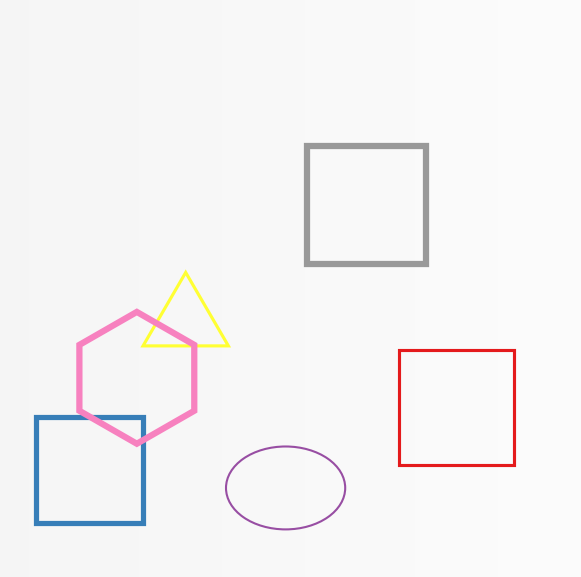[{"shape": "square", "thickness": 1.5, "radius": 0.5, "center": [0.786, 0.294]}, {"shape": "square", "thickness": 2.5, "radius": 0.46, "center": [0.154, 0.185]}, {"shape": "oval", "thickness": 1, "radius": 0.51, "center": [0.491, 0.154]}, {"shape": "triangle", "thickness": 1.5, "radius": 0.42, "center": [0.319, 0.443]}, {"shape": "hexagon", "thickness": 3, "radius": 0.57, "center": [0.235, 0.345]}, {"shape": "square", "thickness": 3, "radius": 0.51, "center": [0.63, 0.644]}]